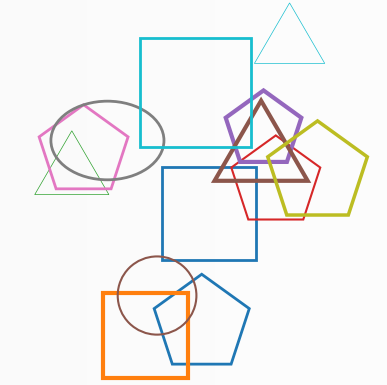[{"shape": "square", "thickness": 2, "radius": 0.6, "center": [0.539, 0.445]}, {"shape": "pentagon", "thickness": 2, "radius": 0.65, "center": [0.521, 0.159]}, {"shape": "square", "thickness": 3, "radius": 0.55, "center": [0.376, 0.129]}, {"shape": "triangle", "thickness": 0.5, "radius": 0.55, "center": [0.185, 0.55]}, {"shape": "pentagon", "thickness": 1.5, "radius": 0.6, "center": [0.712, 0.527]}, {"shape": "pentagon", "thickness": 3, "radius": 0.51, "center": [0.68, 0.662]}, {"shape": "circle", "thickness": 1.5, "radius": 0.51, "center": [0.405, 0.232]}, {"shape": "triangle", "thickness": 3, "radius": 0.69, "center": [0.674, 0.6]}, {"shape": "pentagon", "thickness": 2, "radius": 0.6, "center": [0.216, 0.607]}, {"shape": "oval", "thickness": 2, "radius": 0.73, "center": [0.277, 0.635]}, {"shape": "pentagon", "thickness": 2.5, "radius": 0.68, "center": [0.819, 0.551]}, {"shape": "square", "thickness": 2, "radius": 0.71, "center": [0.505, 0.759]}, {"shape": "triangle", "thickness": 0.5, "radius": 0.52, "center": [0.747, 0.888]}]